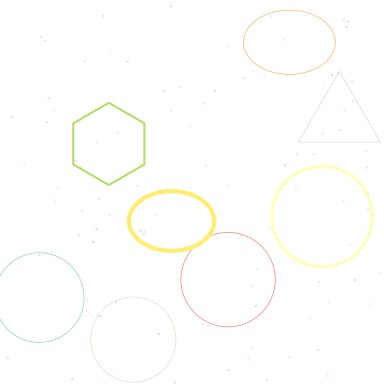[{"shape": "circle", "thickness": 0.5, "radius": 0.58, "center": [0.102, 0.227]}, {"shape": "circle", "thickness": 2, "radius": 0.65, "center": [0.837, 0.438]}, {"shape": "circle", "thickness": 0.5, "radius": 0.61, "center": [0.592, 0.274]}, {"shape": "oval", "thickness": 0.5, "radius": 0.6, "center": [0.752, 0.89]}, {"shape": "hexagon", "thickness": 1.5, "radius": 0.53, "center": [0.283, 0.626]}, {"shape": "triangle", "thickness": 0.5, "radius": 0.61, "center": [0.882, 0.692]}, {"shape": "circle", "thickness": 0.5, "radius": 0.55, "center": [0.346, 0.118]}, {"shape": "oval", "thickness": 3, "radius": 0.55, "center": [0.446, 0.426]}]